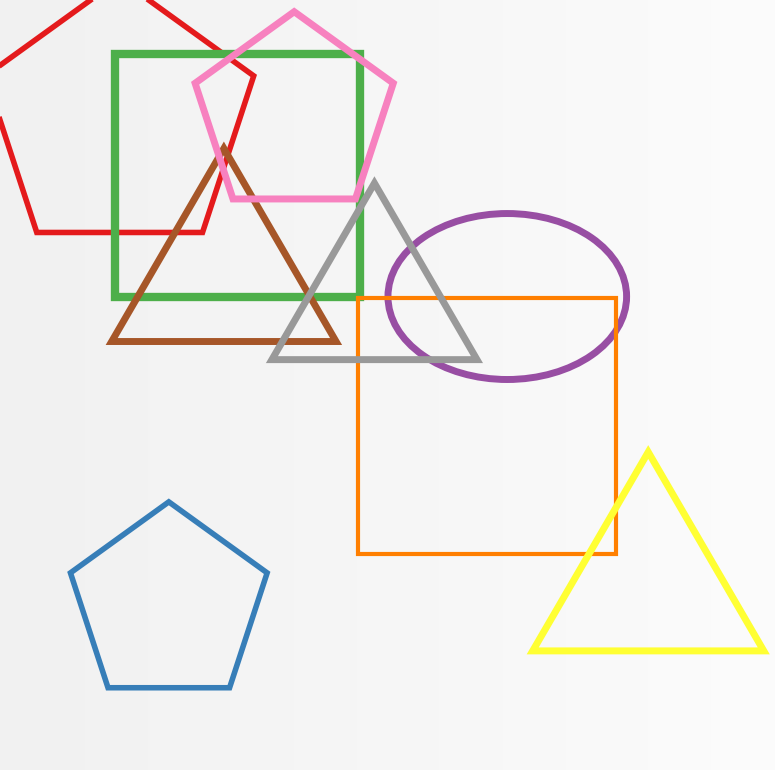[{"shape": "pentagon", "thickness": 2, "radius": 0.91, "center": [0.154, 0.845]}, {"shape": "pentagon", "thickness": 2, "radius": 0.67, "center": [0.218, 0.215]}, {"shape": "square", "thickness": 3, "radius": 0.79, "center": [0.307, 0.772]}, {"shape": "oval", "thickness": 2.5, "radius": 0.77, "center": [0.655, 0.615]}, {"shape": "square", "thickness": 1.5, "radius": 0.83, "center": [0.628, 0.447]}, {"shape": "triangle", "thickness": 2.5, "radius": 0.86, "center": [0.836, 0.241]}, {"shape": "triangle", "thickness": 2.5, "radius": 0.84, "center": [0.289, 0.64]}, {"shape": "pentagon", "thickness": 2.5, "radius": 0.67, "center": [0.38, 0.85]}, {"shape": "triangle", "thickness": 2.5, "radius": 0.76, "center": [0.483, 0.609]}]